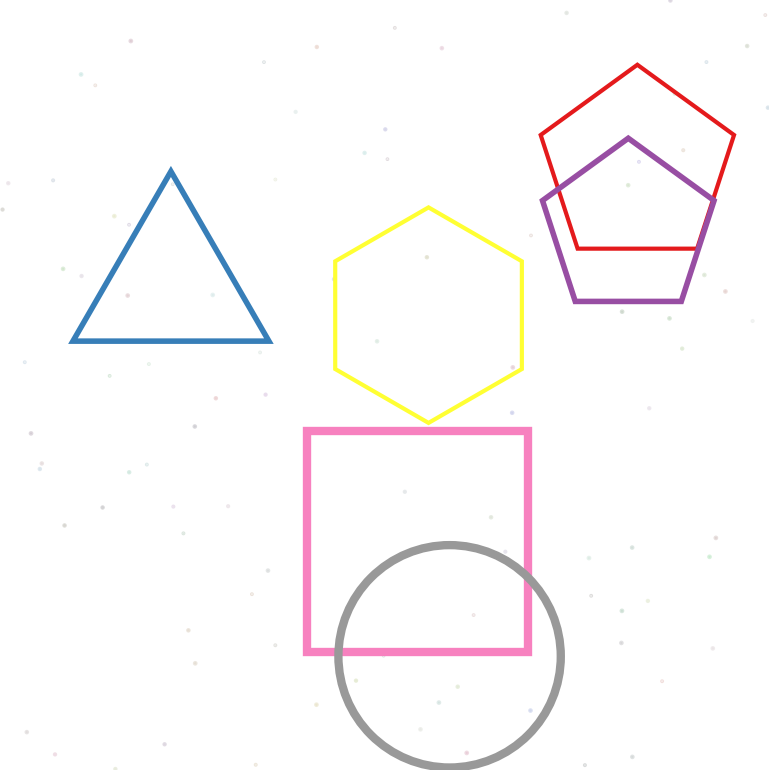[{"shape": "pentagon", "thickness": 1.5, "radius": 0.66, "center": [0.828, 0.784]}, {"shape": "triangle", "thickness": 2, "radius": 0.73, "center": [0.222, 0.63]}, {"shape": "pentagon", "thickness": 2, "radius": 0.59, "center": [0.816, 0.703]}, {"shape": "hexagon", "thickness": 1.5, "radius": 0.7, "center": [0.557, 0.591]}, {"shape": "square", "thickness": 3, "radius": 0.72, "center": [0.542, 0.297]}, {"shape": "circle", "thickness": 3, "radius": 0.72, "center": [0.584, 0.148]}]